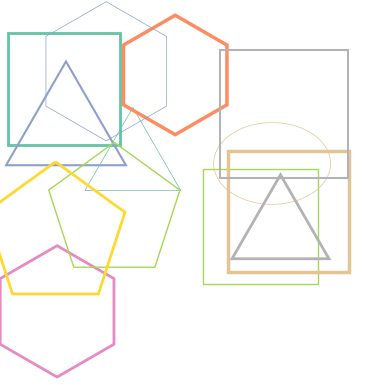[{"shape": "square", "thickness": 2, "radius": 0.73, "center": [0.167, 0.769]}, {"shape": "triangle", "thickness": 0.5, "radius": 0.72, "center": [0.345, 0.577]}, {"shape": "hexagon", "thickness": 2.5, "radius": 0.78, "center": [0.455, 0.805]}, {"shape": "hexagon", "thickness": 0.5, "radius": 0.9, "center": [0.276, 0.815]}, {"shape": "triangle", "thickness": 1.5, "radius": 0.9, "center": [0.171, 0.661]}, {"shape": "hexagon", "thickness": 2, "radius": 0.85, "center": [0.148, 0.191]}, {"shape": "pentagon", "thickness": 1, "radius": 0.9, "center": [0.297, 0.451]}, {"shape": "square", "thickness": 1, "radius": 0.75, "center": [0.675, 0.412]}, {"shape": "pentagon", "thickness": 2, "radius": 0.95, "center": [0.144, 0.39]}, {"shape": "oval", "thickness": 0.5, "radius": 0.76, "center": [0.707, 0.575]}, {"shape": "square", "thickness": 2.5, "radius": 0.79, "center": [0.75, 0.45]}, {"shape": "triangle", "thickness": 2, "radius": 0.73, "center": [0.728, 0.401]}, {"shape": "square", "thickness": 1.5, "radius": 0.83, "center": [0.738, 0.704]}]